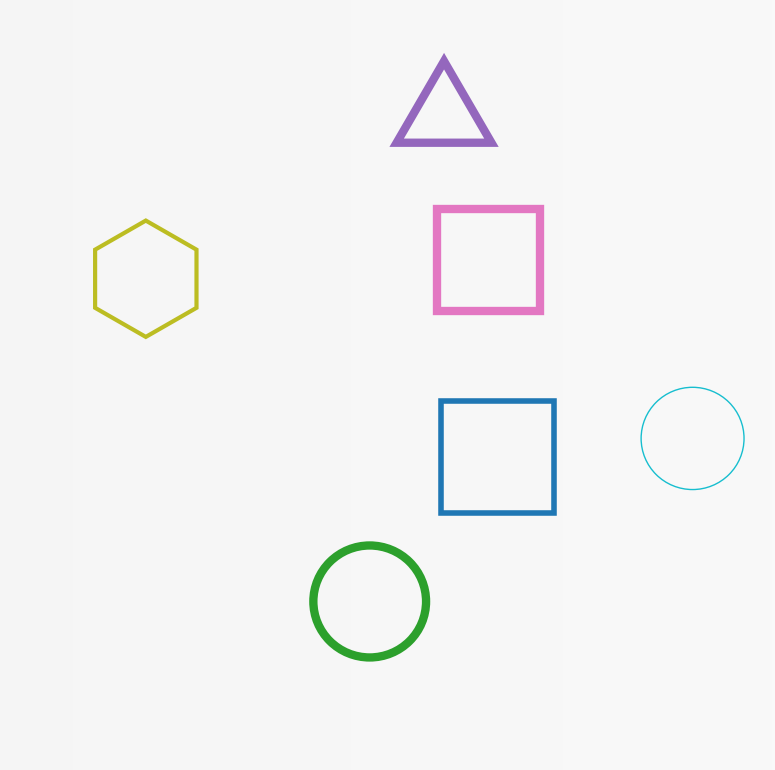[{"shape": "square", "thickness": 2, "radius": 0.36, "center": [0.642, 0.406]}, {"shape": "circle", "thickness": 3, "radius": 0.36, "center": [0.477, 0.219]}, {"shape": "triangle", "thickness": 3, "radius": 0.35, "center": [0.573, 0.85]}, {"shape": "square", "thickness": 3, "radius": 0.33, "center": [0.63, 0.662]}, {"shape": "hexagon", "thickness": 1.5, "radius": 0.38, "center": [0.188, 0.638]}, {"shape": "circle", "thickness": 0.5, "radius": 0.33, "center": [0.894, 0.431]}]